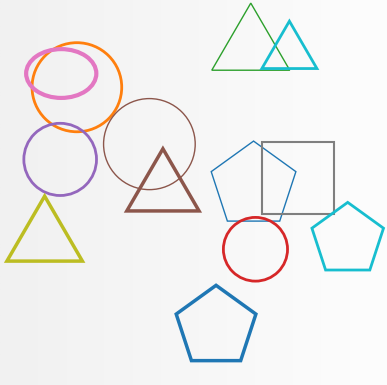[{"shape": "pentagon", "thickness": 2.5, "radius": 0.54, "center": [0.558, 0.151]}, {"shape": "pentagon", "thickness": 1, "radius": 0.57, "center": [0.654, 0.519]}, {"shape": "circle", "thickness": 2, "radius": 0.58, "center": [0.198, 0.773]}, {"shape": "triangle", "thickness": 1, "radius": 0.58, "center": [0.647, 0.876]}, {"shape": "circle", "thickness": 2, "radius": 0.41, "center": [0.659, 0.353]}, {"shape": "circle", "thickness": 2, "radius": 0.47, "center": [0.155, 0.586]}, {"shape": "triangle", "thickness": 2.5, "radius": 0.54, "center": [0.42, 0.506]}, {"shape": "circle", "thickness": 1, "radius": 0.59, "center": [0.386, 0.626]}, {"shape": "oval", "thickness": 3, "radius": 0.45, "center": [0.158, 0.809]}, {"shape": "square", "thickness": 1.5, "radius": 0.46, "center": [0.768, 0.538]}, {"shape": "triangle", "thickness": 2.5, "radius": 0.56, "center": [0.115, 0.378]}, {"shape": "pentagon", "thickness": 2, "radius": 0.49, "center": [0.897, 0.377]}, {"shape": "triangle", "thickness": 2, "radius": 0.41, "center": [0.747, 0.863]}]